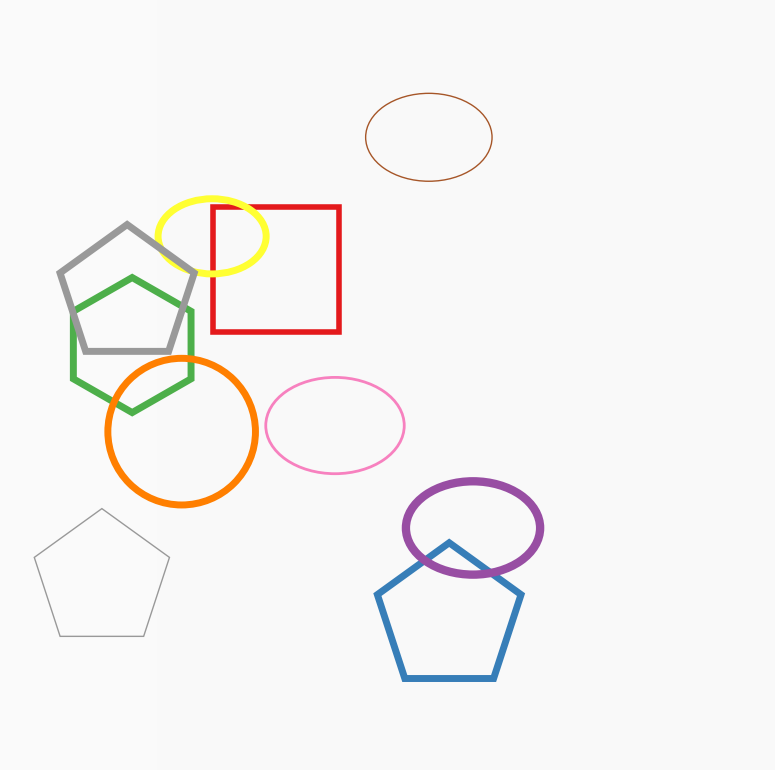[{"shape": "square", "thickness": 2, "radius": 0.41, "center": [0.356, 0.65]}, {"shape": "pentagon", "thickness": 2.5, "radius": 0.49, "center": [0.58, 0.198]}, {"shape": "hexagon", "thickness": 2.5, "radius": 0.44, "center": [0.171, 0.552]}, {"shape": "oval", "thickness": 3, "radius": 0.43, "center": [0.61, 0.314]}, {"shape": "circle", "thickness": 2.5, "radius": 0.48, "center": [0.234, 0.439]}, {"shape": "oval", "thickness": 2.5, "radius": 0.35, "center": [0.274, 0.693]}, {"shape": "oval", "thickness": 0.5, "radius": 0.41, "center": [0.553, 0.822]}, {"shape": "oval", "thickness": 1, "radius": 0.45, "center": [0.432, 0.447]}, {"shape": "pentagon", "thickness": 2.5, "radius": 0.46, "center": [0.164, 0.617]}, {"shape": "pentagon", "thickness": 0.5, "radius": 0.46, "center": [0.131, 0.248]}]